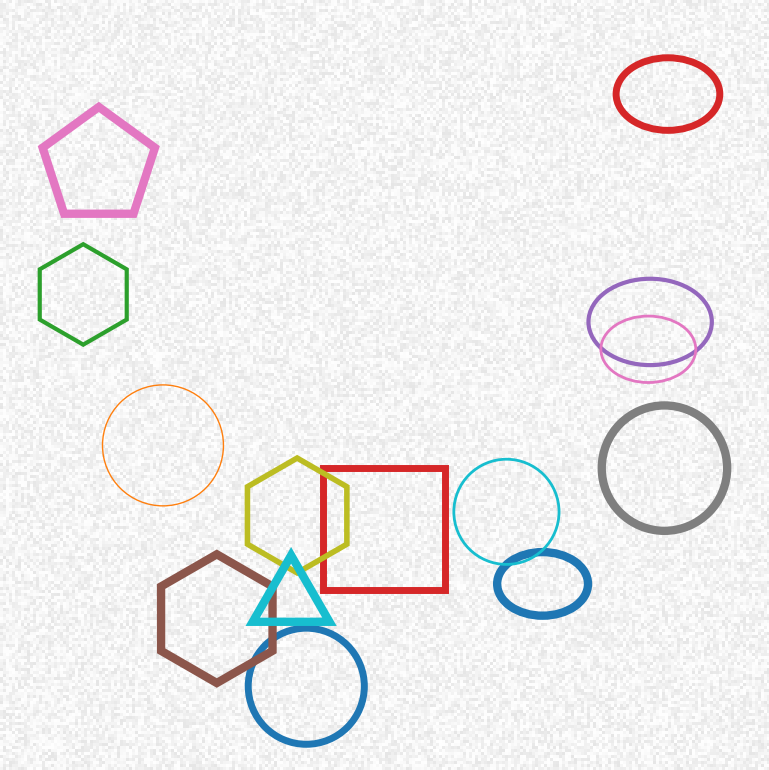[{"shape": "circle", "thickness": 2.5, "radius": 0.38, "center": [0.398, 0.109]}, {"shape": "oval", "thickness": 3, "radius": 0.3, "center": [0.705, 0.242]}, {"shape": "circle", "thickness": 0.5, "radius": 0.39, "center": [0.212, 0.422]}, {"shape": "hexagon", "thickness": 1.5, "radius": 0.33, "center": [0.108, 0.618]}, {"shape": "oval", "thickness": 2.5, "radius": 0.34, "center": [0.867, 0.878]}, {"shape": "square", "thickness": 2.5, "radius": 0.4, "center": [0.498, 0.313]}, {"shape": "oval", "thickness": 1.5, "radius": 0.4, "center": [0.844, 0.582]}, {"shape": "hexagon", "thickness": 3, "radius": 0.42, "center": [0.282, 0.197]}, {"shape": "oval", "thickness": 1, "radius": 0.31, "center": [0.842, 0.546]}, {"shape": "pentagon", "thickness": 3, "radius": 0.38, "center": [0.128, 0.784]}, {"shape": "circle", "thickness": 3, "radius": 0.41, "center": [0.863, 0.392]}, {"shape": "hexagon", "thickness": 2, "radius": 0.37, "center": [0.386, 0.331]}, {"shape": "circle", "thickness": 1, "radius": 0.34, "center": [0.658, 0.335]}, {"shape": "triangle", "thickness": 3, "radius": 0.29, "center": [0.378, 0.221]}]